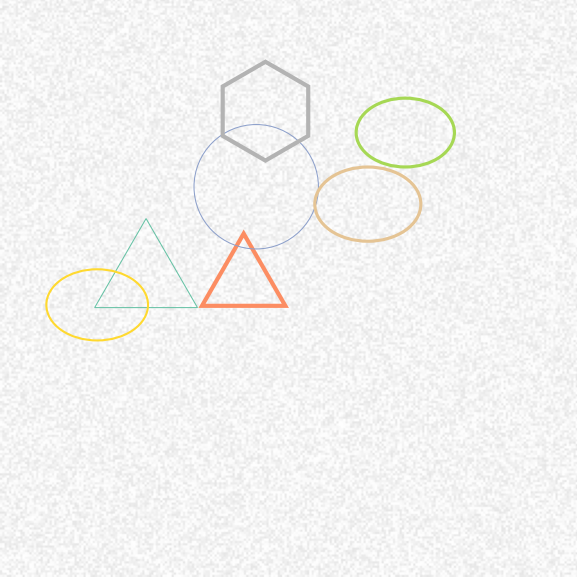[{"shape": "triangle", "thickness": 0.5, "radius": 0.51, "center": [0.253, 0.518]}, {"shape": "triangle", "thickness": 2, "radius": 0.42, "center": [0.422, 0.511]}, {"shape": "circle", "thickness": 0.5, "radius": 0.54, "center": [0.444, 0.676]}, {"shape": "oval", "thickness": 1.5, "radius": 0.43, "center": [0.702, 0.77]}, {"shape": "oval", "thickness": 1, "radius": 0.44, "center": [0.168, 0.471]}, {"shape": "oval", "thickness": 1.5, "radius": 0.46, "center": [0.637, 0.646]}, {"shape": "hexagon", "thickness": 2, "radius": 0.43, "center": [0.46, 0.807]}]